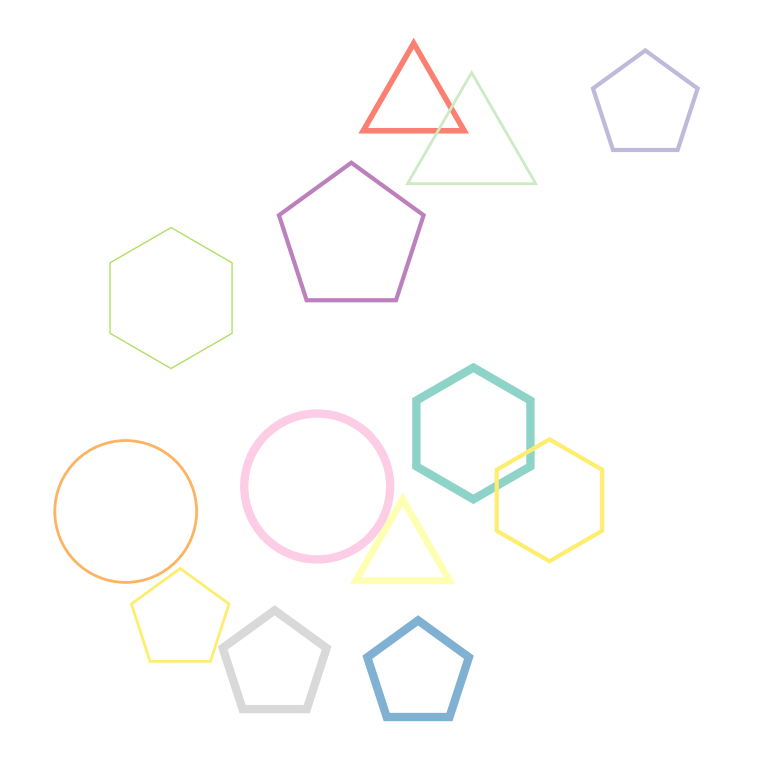[{"shape": "hexagon", "thickness": 3, "radius": 0.43, "center": [0.615, 0.437]}, {"shape": "triangle", "thickness": 2.5, "radius": 0.35, "center": [0.523, 0.281]}, {"shape": "pentagon", "thickness": 1.5, "radius": 0.36, "center": [0.838, 0.863]}, {"shape": "triangle", "thickness": 2, "radius": 0.38, "center": [0.537, 0.868]}, {"shape": "pentagon", "thickness": 3, "radius": 0.35, "center": [0.543, 0.125]}, {"shape": "circle", "thickness": 1, "radius": 0.46, "center": [0.163, 0.336]}, {"shape": "hexagon", "thickness": 0.5, "radius": 0.46, "center": [0.222, 0.613]}, {"shape": "circle", "thickness": 3, "radius": 0.47, "center": [0.412, 0.368]}, {"shape": "pentagon", "thickness": 3, "radius": 0.35, "center": [0.357, 0.136]}, {"shape": "pentagon", "thickness": 1.5, "radius": 0.49, "center": [0.456, 0.69]}, {"shape": "triangle", "thickness": 1, "radius": 0.48, "center": [0.613, 0.81]}, {"shape": "hexagon", "thickness": 1.5, "radius": 0.4, "center": [0.714, 0.35]}, {"shape": "pentagon", "thickness": 1, "radius": 0.33, "center": [0.234, 0.195]}]